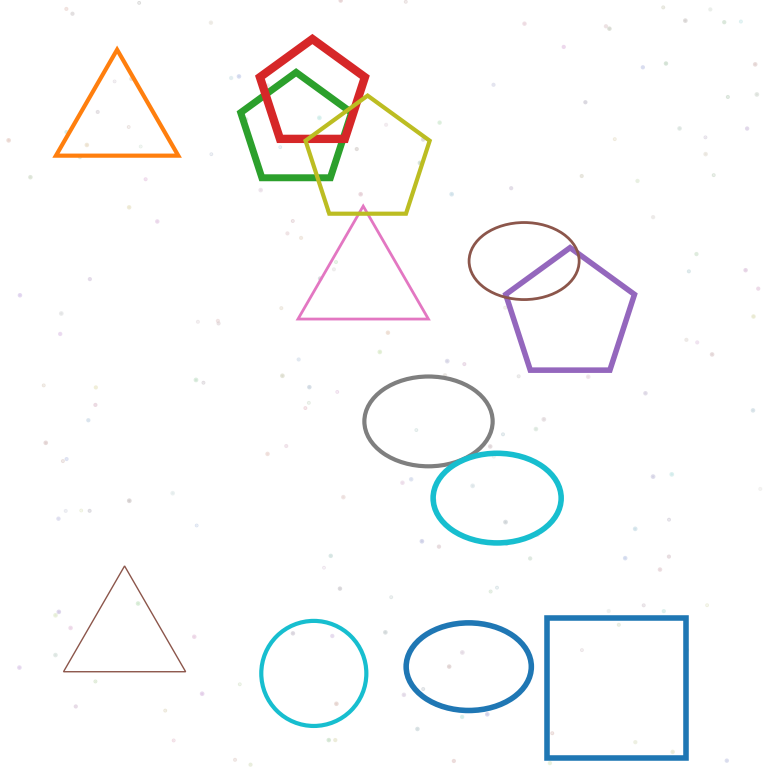[{"shape": "square", "thickness": 2, "radius": 0.45, "center": [0.801, 0.107]}, {"shape": "oval", "thickness": 2, "radius": 0.41, "center": [0.609, 0.134]}, {"shape": "triangle", "thickness": 1.5, "radius": 0.46, "center": [0.152, 0.844]}, {"shape": "pentagon", "thickness": 2.5, "radius": 0.38, "center": [0.385, 0.83]}, {"shape": "pentagon", "thickness": 3, "radius": 0.36, "center": [0.406, 0.878]}, {"shape": "pentagon", "thickness": 2, "radius": 0.44, "center": [0.74, 0.59]}, {"shape": "triangle", "thickness": 0.5, "radius": 0.46, "center": [0.162, 0.173]}, {"shape": "oval", "thickness": 1, "radius": 0.36, "center": [0.681, 0.661]}, {"shape": "triangle", "thickness": 1, "radius": 0.49, "center": [0.472, 0.635]}, {"shape": "oval", "thickness": 1.5, "radius": 0.42, "center": [0.557, 0.453]}, {"shape": "pentagon", "thickness": 1.5, "radius": 0.42, "center": [0.477, 0.791]}, {"shape": "oval", "thickness": 2, "radius": 0.42, "center": [0.646, 0.353]}, {"shape": "circle", "thickness": 1.5, "radius": 0.34, "center": [0.408, 0.125]}]